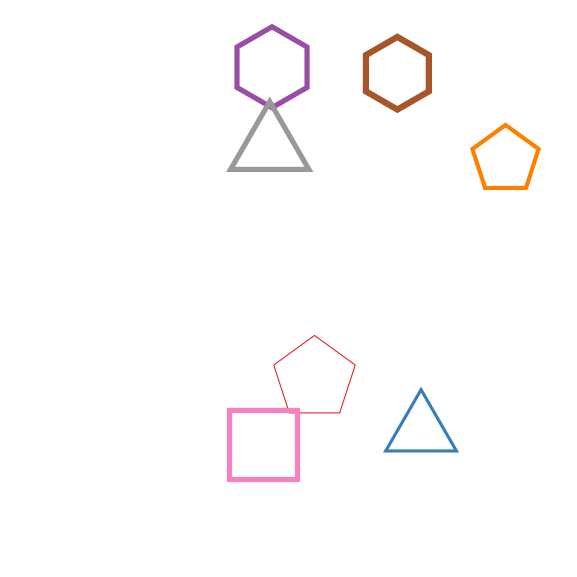[{"shape": "pentagon", "thickness": 0.5, "radius": 0.37, "center": [0.545, 0.344]}, {"shape": "triangle", "thickness": 1.5, "radius": 0.35, "center": [0.729, 0.254]}, {"shape": "hexagon", "thickness": 2.5, "radius": 0.35, "center": [0.471, 0.883]}, {"shape": "pentagon", "thickness": 2, "radius": 0.3, "center": [0.875, 0.722]}, {"shape": "hexagon", "thickness": 3, "radius": 0.31, "center": [0.688, 0.872]}, {"shape": "square", "thickness": 2.5, "radius": 0.3, "center": [0.456, 0.23]}, {"shape": "triangle", "thickness": 2.5, "radius": 0.39, "center": [0.467, 0.745]}]